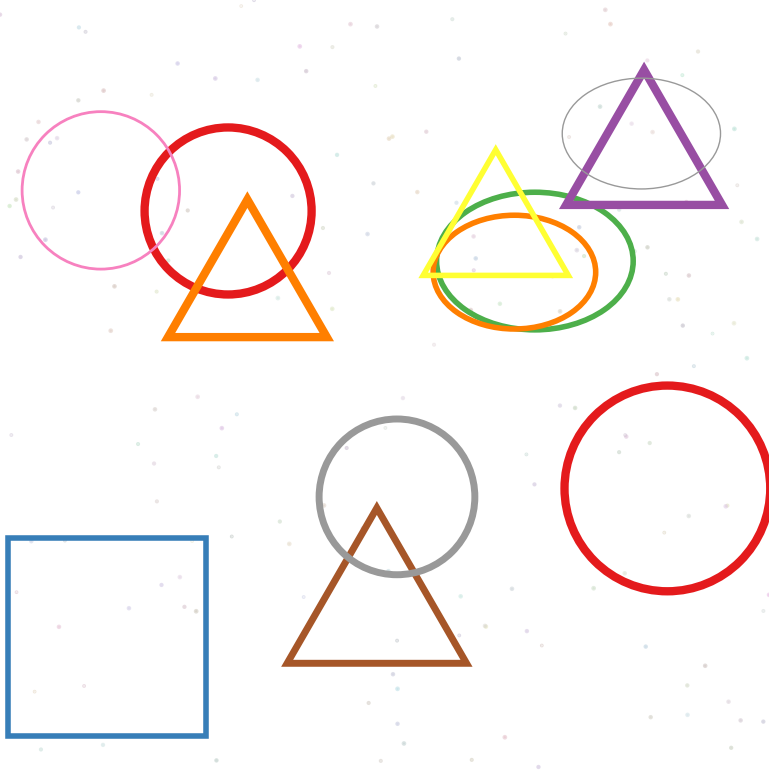[{"shape": "circle", "thickness": 3, "radius": 0.54, "center": [0.296, 0.726]}, {"shape": "circle", "thickness": 3, "radius": 0.67, "center": [0.867, 0.366]}, {"shape": "square", "thickness": 2, "radius": 0.64, "center": [0.139, 0.173]}, {"shape": "oval", "thickness": 2, "radius": 0.64, "center": [0.695, 0.661]}, {"shape": "triangle", "thickness": 3, "radius": 0.58, "center": [0.837, 0.792]}, {"shape": "oval", "thickness": 2, "radius": 0.53, "center": [0.668, 0.647]}, {"shape": "triangle", "thickness": 3, "radius": 0.6, "center": [0.321, 0.622]}, {"shape": "triangle", "thickness": 2, "radius": 0.54, "center": [0.644, 0.697]}, {"shape": "triangle", "thickness": 2.5, "radius": 0.67, "center": [0.489, 0.206]}, {"shape": "circle", "thickness": 1, "radius": 0.51, "center": [0.131, 0.753]}, {"shape": "oval", "thickness": 0.5, "radius": 0.51, "center": [0.833, 0.827]}, {"shape": "circle", "thickness": 2.5, "radius": 0.51, "center": [0.516, 0.355]}]